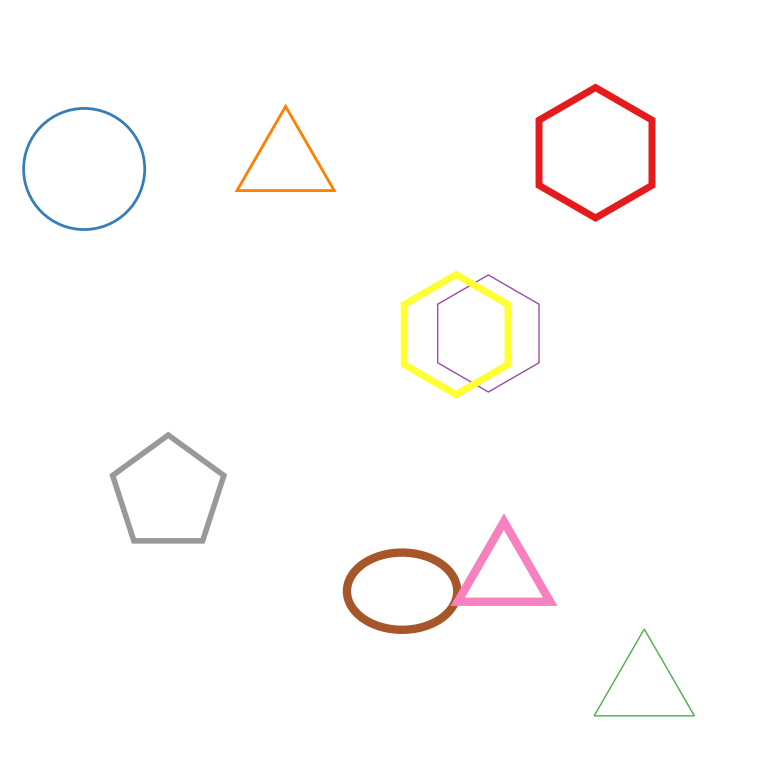[{"shape": "hexagon", "thickness": 2.5, "radius": 0.42, "center": [0.773, 0.802]}, {"shape": "circle", "thickness": 1, "radius": 0.39, "center": [0.109, 0.781]}, {"shape": "triangle", "thickness": 0.5, "radius": 0.38, "center": [0.837, 0.108]}, {"shape": "hexagon", "thickness": 0.5, "radius": 0.38, "center": [0.634, 0.567]}, {"shape": "triangle", "thickness": 1, "radius": 0.36, "center": [0.371, 0.789]}, {"shape": "hexagon", "thickness": 2.5, "radius": 0.39, "center": [0.592, 0.566]}, {"shape": "oval", "thickness": 3, "radius": 0.36, "center": [0.522, 0.232]}, {"shape": "triangle", "thickness": 3, "radius": 0.35, "center": [0.654, 0.253]}, {"shape": "pentagon", "thickness": 2, "radius": 0.38, "center": [0.218, 0.359]}]